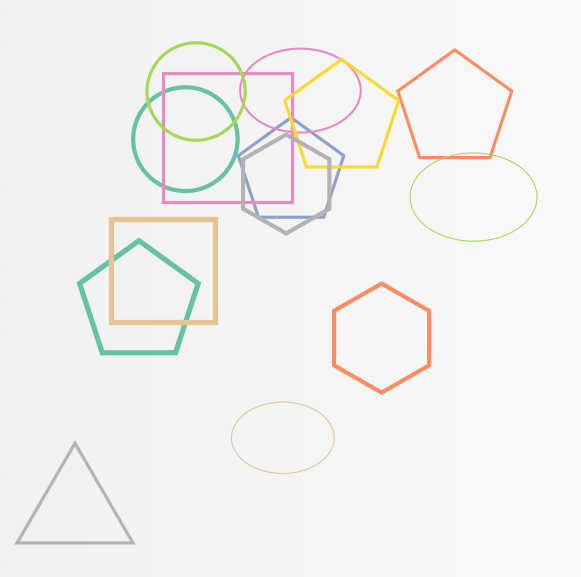[{"shape": "circle", "thickness": 2, "radius": 0.45, "center": [0.319, 0.758]}, {"shape": "pentagon", "thickness": 2.5, "radius": 0.54, "center": [0.239, 0.475]}, {"shape": "pentagon", "thickness": 1.5, "radius": 0.52, "center": [0.782, 0.81]}, {"shape": "hexagon", "thickness": 2, "radius": 0.47, "center": [0.657, 0.414]}, {"shape": "pentagon", "thickness": 1.5, "radius": 0.48, "center": [0.501, 0.7]}, {"shape": "oval", "thickness": 1, "radius": 0.52, "center": [0.517, 0.842]}, {"shape": "square", "thickness": 1.5, "radius": 0.56, "center": [0.391, 0.761]}, {"shape": "oval", "thickness": 0.5, "radius": 0.55, "center": [0.815, 0.658]}, {"shape": "circle", "thickness": 1.5, "radius": 0.42, "center": [0.337, 0.841]}, {"shape": "pentagon", "thickness": 1.5, "radius": 0.52, "center": [0.588, 0.793]}, {"shape": "square", "thickness": 2.5, "radius": 0.45, "center": [0.281, 0.531]}, {"shape": "oval", "thickness": 0.5, "radius": 0.44, "center": [0.487, 0.241]}, {"shape": "hexagon", "thickness": 2, "radius": 0.43, "center": [0.492, 0.681]}, {"shape": "triangle", "thickness": 1.5, "radius": 0.58, "center": [0.129, 0.116]}]